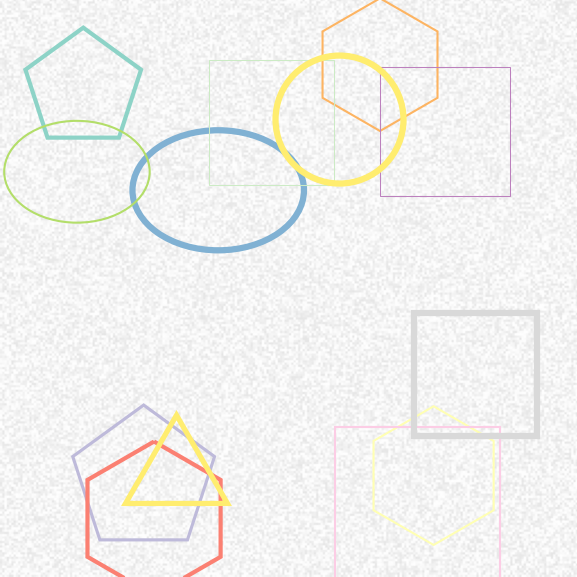[{"shape": "pentagon", "thickness": 2, "radius": 0.53, "center": [0.144, 0.846]}, {"shape": "hexagon", "thickness": 1, "radius": 0.6, "center": [0.751, 0.176]}, {"shape": "pentagon", "thickness": 1.5, "radius": 0.65, "center": [0.249, 0.169]}, {"shape": "hexagon", "thickness": 2, "radius": 0.67, "center": [0.267, 0.102]}, {"shape": "oval", "thickness": 3, "radius": 0.74, "center": [0.378, 0.67]}, {"shape": "hexagon", "thickness": 1, "radius": 0.57, "center": [0.658, 0.887]}, {"shape": "oval", "thickness": 1, "radius": 0.63, "center": [0.133, 0.702]}, {"shape": "square", "thickness": 1, "radius": 0.71, "center": [0.723, 0.117]}, {"shape": "square", "thickness": 3, "radius": 0.53, "center": [0.823, 0.351]}, {"shape": "square", "thickness": 0.5, "radius": 0.56, "center": [0.771, 0.772]}, {"shape": "square", "thickness": 0.5, "radius": 0.54, "center": [0.471, 0.787]}, {"shape": "triangle", "thickness": 2.5, "radius": 0.51, "center": [0.306, 0.178]}, {"shape": "circle", "thickness": 3, "radius": 0.55, "center": [0.588, 0.792]}]